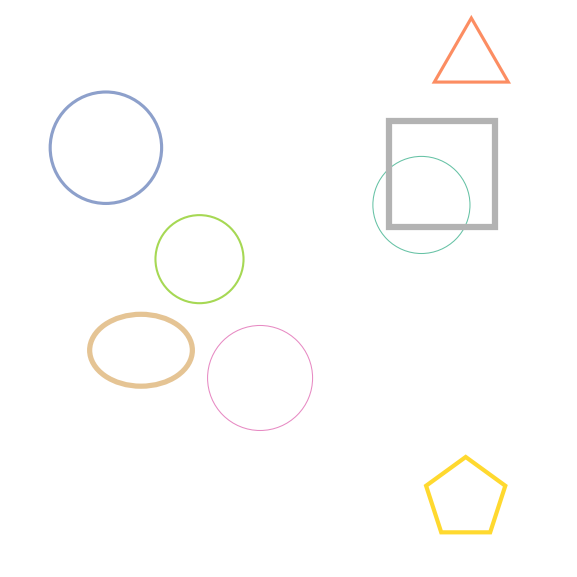[{"shape": "circle", "thickness": 0.5, "radius": 0.42, "center": [0.73, 0.644]}, {"shape": "triangle", "thickness": 1.5, "radius": 0.37, "center": [0.816, 0.894]}, {"shape": "circle", "thickness": 1.5, "radius": 0.48, "center": [0.183, 0.743]}, {"shape": "circle", "thickness": 0.5, "radius": 0.45, "center": [0.45, 0.345]}, {"shape": "circle", "thickness": 1, "radius": 0.38, "center": [0.345, 0.55]}, {"shape": "pentagon", "thickness": 2, "radius": 0.36, "center": [0.806, 0.136]}, {"shape": "oval", "thickness": 2.5, "radius": 0.44, "center": [0.244, 0.393]}, {"shape": "square", "thickness": 3, "radius": 0.46, "center": [0.765, 0.698]}]